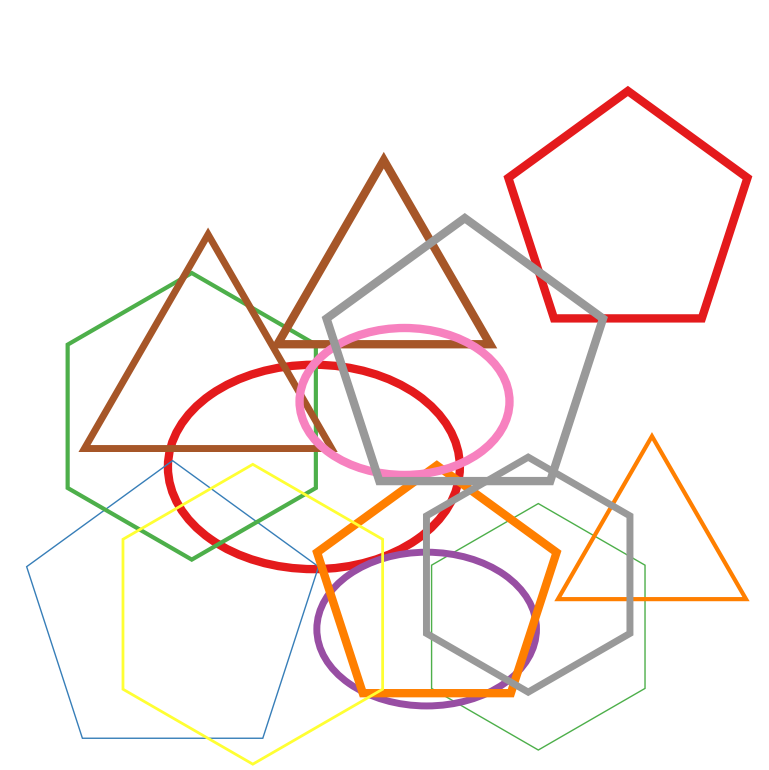[{"shape": "oval", "thickness": 3, "radius": 0.95, "center": [0.408, 0.394]}, {"shape": "pentagon", "thickness": 3, "radius": 0.82, "center": [0.815, 0.719]}, {"shape": "pentagon", "thickness": 0.5, "radius": 1.0, "center": [0.224, 0.202]}, {"shape": "hexagon", "thickness": 0.5, "radius": 0.8, "center": [0.699, 0.186]}, {"shape": "hexagon", "thickness": 1.5, "radius": 0.93, "center": [0.249, 0.459]}, {"shape": "oval", "thickness": 2.5, "radius": 0.71, "center": [0.554, 0.183]}, {"shape": "triangle", "thickness": 1.5, "radius": 0.71, "center": [0.847, 0.292]}, {"shape": "pentagon", "thickness": 3, "radius": 0.82, "center": [0.567, 0.232]}, {"shape": "hexagon", "thickness": 1, "radius": 0.97, "center": [0.328, 0.202]}, {"shape": "triangle", "thickness": 3, "radius": 0.8, "center": [0.498, 0.633]}, {"shape": "triangle", "thickness": 2.5, "radius": 0.93, "center": [0.27, 0.51]}, {"shape": "oval", "thickness": 3, "radius": 0.68, "center": [0.525, 0.479]}, {"shape": "pentagon", "thickness": 3, "radius": 0.94, "center": [0.604, 0.528]}, {"shape": "hexagon", "thickness": 2.5, "radius": 0.76, "center": [0.686, 0.254]}]